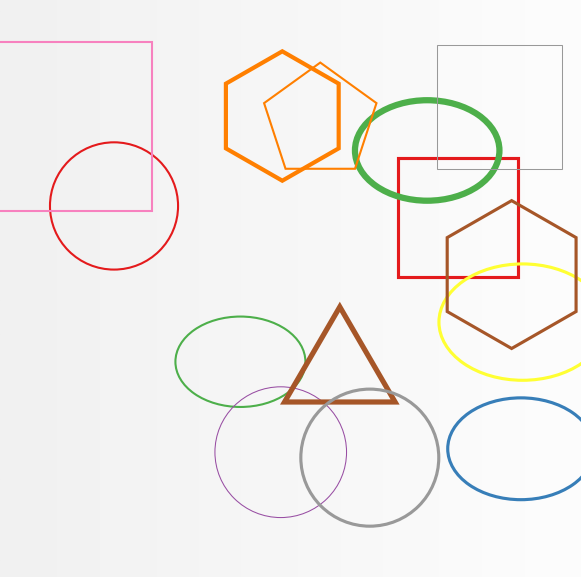[{"shape": "circle", "thickness": 1, "radius": 0.55, "center": [0.196, 0.643]}, {"shape": "square", "thickness": 1.5, "radius": 0.52, "center": [0.788, 0.623]}, {"shape": "oval", "thickness": 1.5, "radius": 0.63, "center": [0.896, 0.222]}, {"shape": "oval", "thickness": 3, "radius": 0.62, "center": [0.735, 0.739]}, {"shape": "oval", "thickness": 1, "radius": 0.56, "center": [0.414, 0.373]}, {"shape": "circle", "thickness": 0.5, "radius": 0.57, "center": [0.483, 0.216]}, {"shape": "pentagon", "thickness": 1, "radius": 0.51, "center": [0.551, 0.789]}, {"shape": "hexagon", "thickness": 2, "radius": 0.56, "center": [0.486, 0.798]}, {"shape": "oval", "thickness": 1.5, "radius": 0.72, "center": [0.899, 0.441]}, {"shape": "triangle", "thickness": 2.5, "radius": 0.55, "center": [0.585, 0.358]}, {"shape": "hexagon", "thickness": 1.5, "radius": 0.64, "center": [0.88, 0.524]}, {"shape": "square", "thickness": 1, "radius": 0.73, "center": [0.116, 0.781]}, {"shape": "square", "thickness": 0.5, "radius": 0.54, "center": [0.859, 0.814]}, {"shape": "circle", "thickness": 1.5, "radius": 0.59, "center": [0.636, 0.207]}]